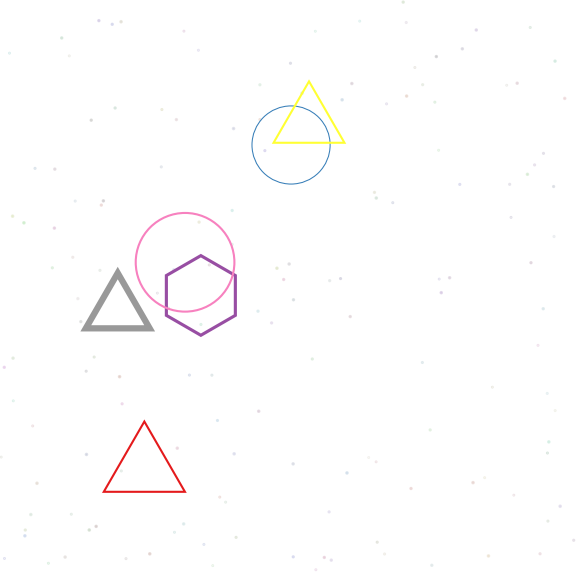[{"shape": "triangle", "thickness": 1, "radius": 0.41, "center": [0.25, 0.188]}, {"shape": "circle", "thickness": 0.5, "radius": 0.34, "center": [0.504, 0.748]}, {"shape": "hexagon", "thickness": 1.5, "radius": 0.34, "center": [0.348, 0.488]}, {"shape": "triangle", "thickness": 1, "radius": 0.35, "center": [0.535, 0.787]}, {"shape": "circle", "thickness": 1, "radius": 0.43, "center": [0.32, 0.545]}, {"shape": "triangle", "thickness": 3, "radius": 0.32, "center": [0.204, 0.463]}]